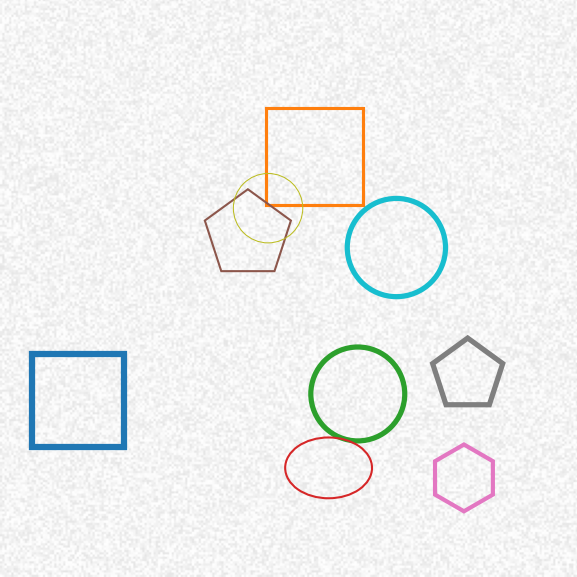[{"shape": "square", "thickness": 3, "radius": 0.4, "center": [0.135, 0.306]}, {"shape": "square", "thickness": 1.5, "radius": 0.42, "center": [0.545, 0.729]}, {"shape": "circle", "thickness": 2.5, "radius": 0.41, "center": [0.62, 0.317]}, {"shape": "oval", "thickness": 1, "radius": 0.38, "center": [0.569, 0.189]}, {"shape": "pentagon", "thickness": 1, "radius": 0.39, "center": [0.429, 0.593]}, {"shape": "hexagon", "thickness": 2, "radius": 0.29, "center": [0.803, 0.172]}, {"shape": "pentagon", "thickness": 2.5, "radius": 0.32, "center": [0.81, 0.35]}, {"shape": "circle", "thickness": 0.5, "radius": 0.3, "center": [0.464, 0.639]}, {"shape": "circle", "thickness": 2.5, "radius": 0.43, "center": [0.686, 0.57]}]